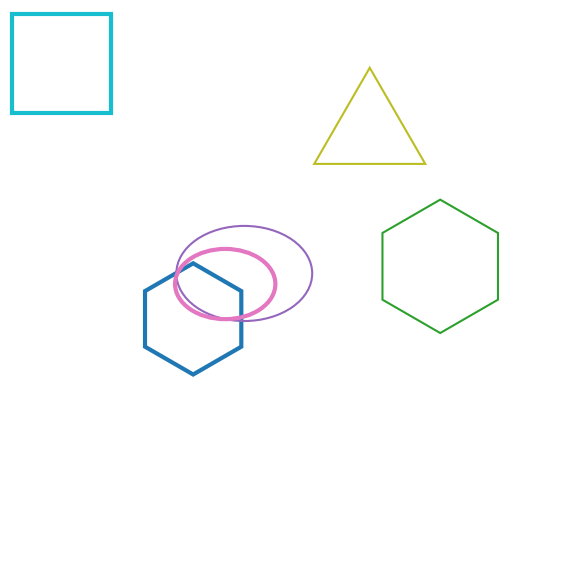[{"shape": "hexagon", "thickness": 2, "radius": 0.48, "center": [0.334, 0.447]}, {"shape": "hexagon", "thickness": 1, "radius": 0.58, "center": [0.762, 0.538]}, {"shape": "oval", "thickness": 1, "radius": 0.59, "center": [0.423, 0.526]}, {"shape": "oval", "thickness": 2, "radius": 0.43, "center": [0.39, 0.507]}, {"shape": "triangle", "thickness": 1, "radius": 0.55, "center": [0.64, 0.771]}, {"shape": "square", "thickness": 2, "radius": 0.43, "center": [0.106, 0.889]}]